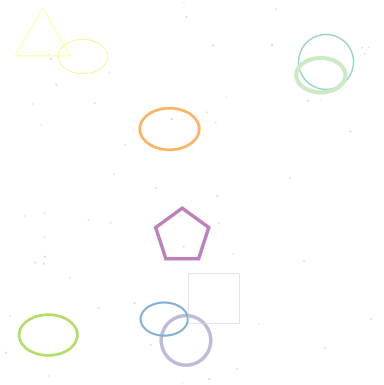[{"shape": "circle", "thickness": 1, "radius": 0.36, "center": [0.847, 0.839]}, {"shape": "triangle", "thickness": 1, "radius": 0.41, "center": [0.111, 0.896]}, {"shape": "circle", "thickness": 2.5, "radius": 0.32, "center": [0.483, 0.116]}, {"shape": "oval", "thickness": 1.5, "radius": 0.31, "center": [0.427, 0.171]}, {"shape": "oval", "thickness": 2, "radius": 0.39, "center": [0.44, 0.665]}, {"shape": "oval", "thickness": 2, "radius": 0.38, "center": [0.125, 0.13]}, {"shape": "square", "thickness": 0.5, "radius": 0.33, "center": [0.555, 0.226]}, {"shape": "pentagon", "thickness": 2.5, "radius": 0.36, "center": [0.473, 0.387]}, {"shape": "oval", "thickness": 3, "radius": 0.32, "center": [0.833, 0.805]}, {"shape": "oval", "thickness": 0.5, "radius": 0.32, "center": [0.216, 0.853]}]